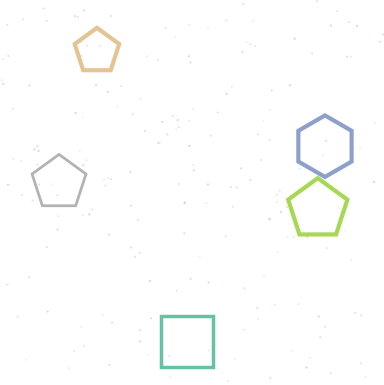[{"shape": "square", "thickness": 2.5, "radius": 0.33, "center": [0.486, 0.114]}, {"shape": "hexagon", "thickness": 3, "radius": 0.4, "center": [0.844, 0.62]}, {"shape": "pentagon", "thickness": 3, "radius": 0.4, "center": [0.825, 0.456]}, {"shape": "pentagon", "thickness": 3, "radius": 0.3, "center": [0.252, 0.867]}, {"shape": "pentagon", "thickness": 2, "radius": 0.37, "center": [0.153, 0.525]}]